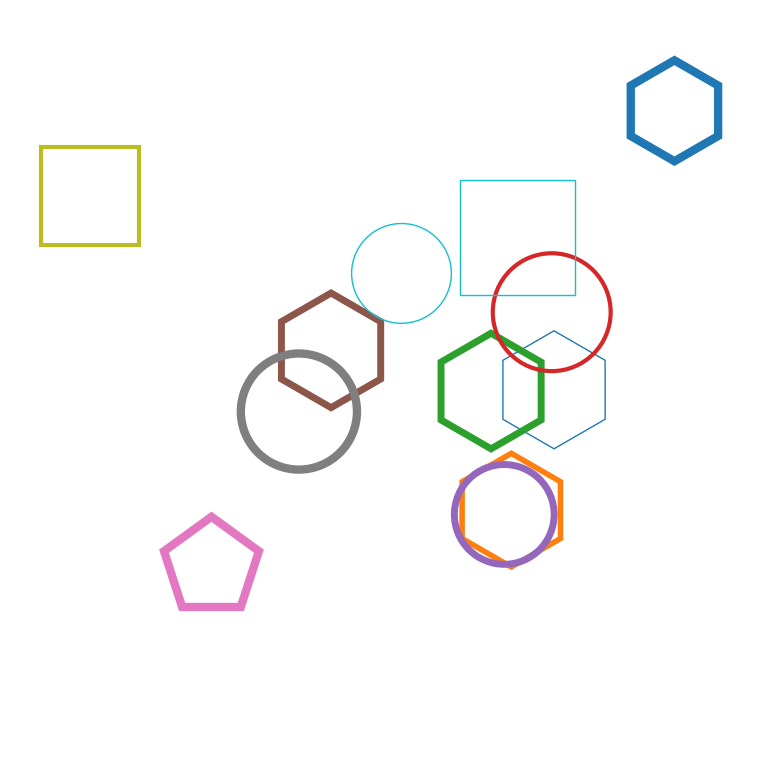[{"shape": "hexagon", "thickness": 0.5, "radius": 0.38, "center": [0.72, 0.494]}, {"shape": "hexagon", "thickness": 3, "radius": 0.33, "center": [0.876, 0.856]}, {"shape": "hexagon", "thickness": 2, "radius": 0.37, "center": [0.664, 0.338]}, {"shape": "hexagon", "thickness": 2.5, "radius": 0.38, "center": [0.638, 0.492]}, {"shape": "circle", "thickness": 1.5, "radius": 0.38, "center": [0.717, 0.595]}, {"shape": "circle", "thickness": 2.5, "radius": 0.32, "center": [0.655, 0.332]}, {"shape": "hexagon", "thickness": 2.5, "radius": 0.37, "center": [0.43, 0.545]}, {"shape": "pentagon", "thickness": 3, "radius": 0.32, "center": [0.275, 0.264]}, {"shape": "circle", "thickness": 3, "radius": 0.38, "center": [0.388, 0.466]}, {"shape": "square", "thickness": 1.5, "radius": 0.32, "center": [0.117, 0.746]}, {"shape": "circle", "thickness": 0.5, "radius": 0.32, "center": [0.521, 0.645]}, {"shape": "square", "thickness": 0.5, "radius": 0.37, "center": [0.672, 0.692]}]